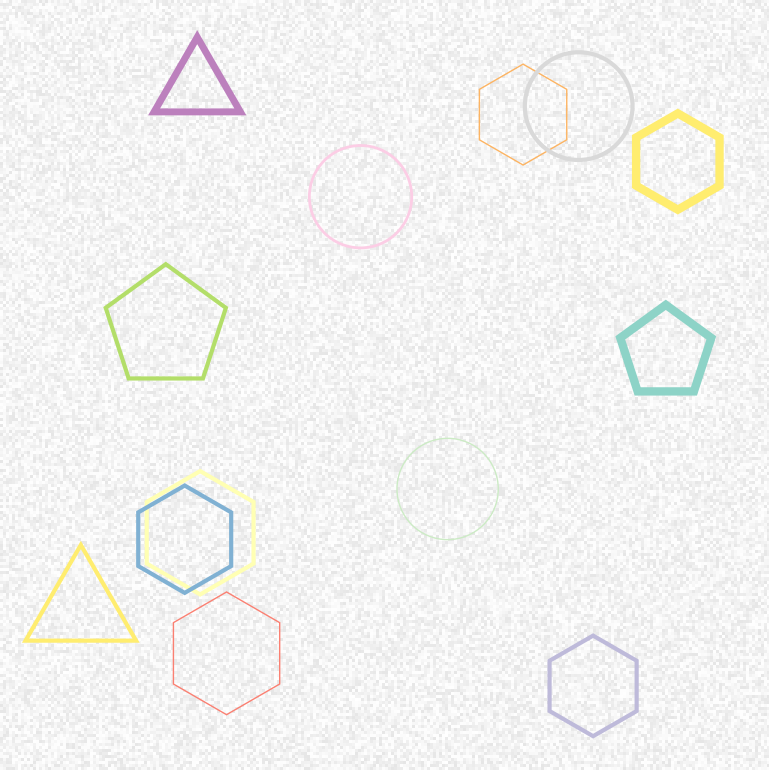[{"shape": "pentagon", "thickness": 3, "radius": 0.31, "center": [0.865, 0.542]}, {"shape": "hexagon", "thickness": 1.5, "radius": 0.4, "center": [0.26, 0.308]}, {"shape": "hexagon", "thickness": 1.5, "radius": 0.33, "center": [0.77, 0.109]}, {"shape": "hexagon", "thickness": 0.5, "radius": 0.4, "center": [0.294, 0.152]}, {"shape": "hexagon", "thickness": 1.5, "radius": 0.35, "center": [0.24, 0.3]}, {"shape": "hexagon", "thickness": 0.5, "radius": 0.33, "center": [0.679, 0.851]}, {"shape": "pentagon", "thickness": 1.5, "radius": 0.41, "center": [0.215, 0.575]}, {"shape": "circle", "thickness": 1, "radius": 0.33, "center": [0.468, 0.745]}, {"shape": "circle", "thickness": 1.5, "radius": 0.35, "center": [0.752, 0.862]}, {"shape": "triangle", "thickness": 2.5, "radius": 0.32, "center": [0.256, 0.887]}, {"shape": "circle", "thickness": 0.5, "radius": 0.33, "center": [0.581, 0.365]}, {"shape": "hexagon", "thickness": 3, "radius": 0.31, "center": [0.88, 0.79]}, {"shape": "triangle", "thickness": 1.5, "radius": 0.41, "center": [0.105, 0.209]}]